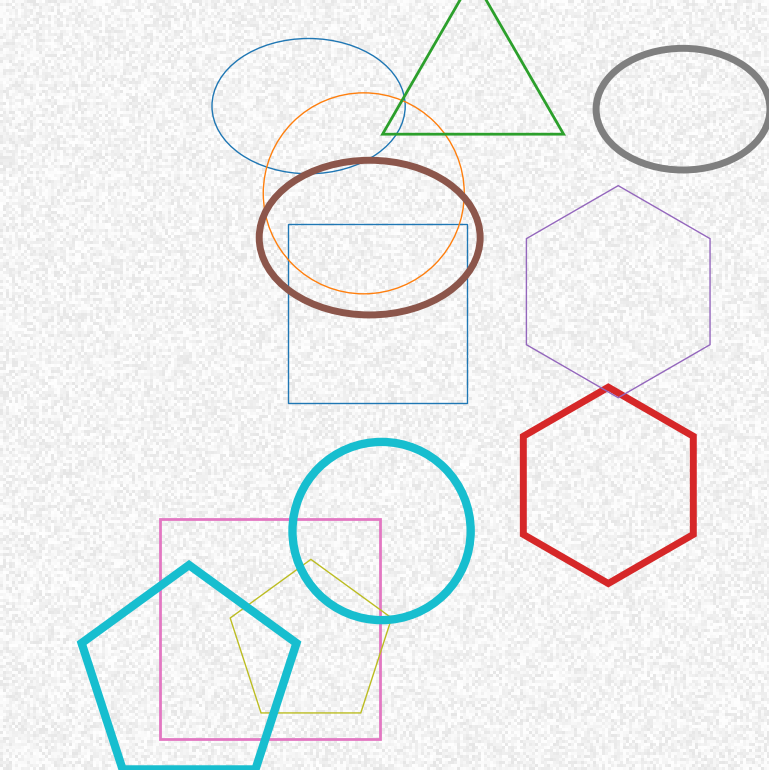[{"shape": "square", "thickness": 0.5, "radius": 0.58, "center": [0.49, 0.592]}, {"shape": "oval", "thickness": 0.5, "radius": 0.63, "center": [0.401, 0.862]}, {"shape": "circle", "thickness": 0.5, "radius": 0.65, "center": [0.472, 0.749]}, {"shape": "triangle", "thickness": 1, "radius": 0.68, "center": [0.614, 0.894]}, {"shape": "hexagon", "thickness": 2.5, "radius": 0.64, "center": [0.79, 0.37]}, {"shape": "hexagon", "thickness": 0.5, "radius": 0.69, "center": [0.803, 0.621]}, {"shape": "oval", "thickness": 2.5, "radius": 0.72, "center": [0.48, 0.691]}, {"shape": "square", "thickness": 1, "radius": 0.71, "center": [0.351, 0.183]}, {"shape": "oval", "thickness": 2.5, "radius": 0.56, "center": [0.887, 0.858]}, {"shape": "pentagon", "thickness": 0.5, "radius": 0.55, "center": [0.404, 0.163]}, {"shape": "circle", "thickness": 3, "radius": 0.58, "center": [0.496, 0.31]}, {"shape": "pentagon", "thickness": 3, "radius": 0.73, "center": [0.246, 0.119]}]